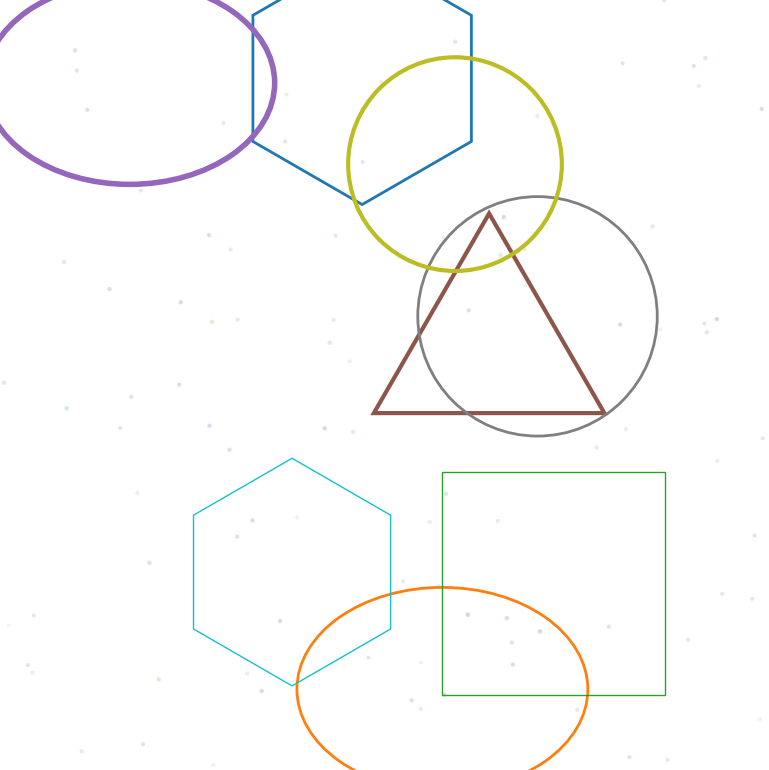[{"shape": "hexagon", "thickness": 1, "radius": 0.82, "center": [0.47, 0.898]}, {"shape": "oval", "thickness": 1, "radius": 0.94, "center": [0.575, 0.105]}, {"shape": "square", "thickness": 0.5, "radius": 0.73, "center": [0.719, 0.242]}, {"shape": "oval", "thickness": 2, "radius": 0.94, "center": [0.169, 0.892]}, {"shape": "triangle", "thickness": 1.5, "radius": 0.86, "center": [0.635, 0.55]}, {"shape": "circle", "thickness": 1, "radius": 0.78, "center": [0.698, 0.589]}, {"shape": "circle", "thickness": 1.5, "radius": 0.69, "center": [0.591, 0.787]}, {"shape": "hexagon", "thickness": 0.5, "radius": 0.74, "center": [0.379, 0.257]}]